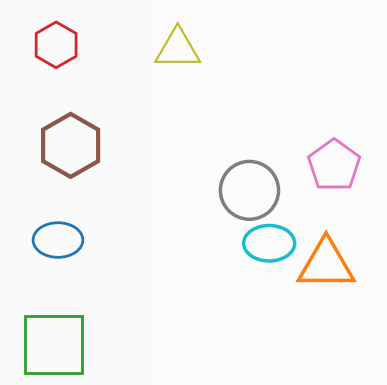[{"shape": "oval", "thickness": 2, "radius": 0.32, "center": [0.15, 0.377]}, {"shape": "triangle", "thickness": 2.5, "radius": 0.41, "center": [0.842, 0.313]}, {"shape": "square", "thickness": 2, "radius": 0.37, "center": [0.137, 0.106]}, {"shape": "hexagon", "thickness": 2, "radius": 0.3, "center": [0.145, 0.884]}, {"shape": "hexagon", "thickness": 3, "radius": 0.41, "center": [0.182, 0.622]}, {"shape": "pentagon", "thickness": 2, "radius": 0.35, "center": [0.862, 0.571]}, {"shape": "circle", "thickness": 2.5, "radius": 0.38, "center": [0.644, 0.506]}, {"shape": "triangle", "thickness": 1.5, "radius": 0.33, "center": [0.459, 0.873]}, {"shape": "oval", "thickness": 2.5, "radius": 0.33, "center": [0.695, 0.368]}]